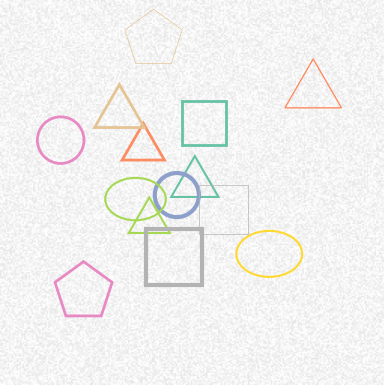[{"shape": "square", "thickness": 2, "radius": 0.29, "center": [0.53, 0.681]}, {"shape": "triangle", "thickness": 1.5, "radius": 0.35, "center": [0.506, 0.524]}, {"shape": "triangle", "thickness": 1, "radius": 0.42, "center": [0.813, 0.762]}, {"shape": "triangle", "thickness": 2, "radius": 0.32, "center": [0.372, 0.616]}, {"shape": "circle", "thickness": 3, "radius": 0.29, "center": [0.459, 0.493]}, {"shape": "circle", "thickness": 2, "radius": 0.3, "center": [0.158, 0.636]}, {"shape": "pentagon", "thickness": 2, "radius": 0.39, "center": [0.217, 0.243]}, {"shape": "triangle", "thickness": 1.5, "radius": 0.31, "center": [0.388, 0.426]}, {"shape": "oval", "thickness": 1.5, "radius": 0.39, "center": [0.352, 0.483]}, {"shape": "oval", "thickness": 1.5, "radius": 0.43, "center": [0.699, 0.341]}, {"shape": "pentagon", "thickness": 0.5, "radius": 0.39, "center": [0.399, 0.898]}, {"shape": "triangle", "thickness": 2, "radius": 0.37, "center": [0.31, 0.706]}, {"shape": "square", "thickness": 3, "radius": 0.36, "center": [0.452, 0.333]}, {"shape": "square", "thickness": 0.5, "radius": 0.32, "center": [0.581, 0.455]}]